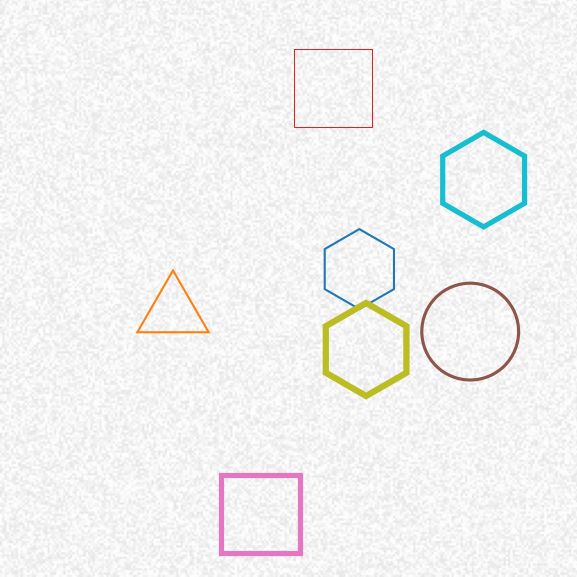[{"shape": "hexagon", "thickness": 1, "radius": 0.35, "center": [0.622, 0.533]}, {"shape": "triangle", "thickness": 1, "radius": 0.36, "center": [0.3, 0.459]}, {"shape": "square", "thickness": 0.5, "radius": 0.34, "center": [0.577, 0.847]}, {"shape": "circle", "thickness": 1.5, "radius": 0.42, "center": [0.814, 0.425]}, {"shape": "square", "thickness": 2.5, "radius": 0.34, "center": [0.451, 0.109]}, {"shape": "hexagon", "thickness": 3, "radius": 0.4, "center": [0.634, 0.394]}, {"shape": "hexagon", "thickness": 2.5, "radius": 0.41, "center": [0.837, 0.688]}]